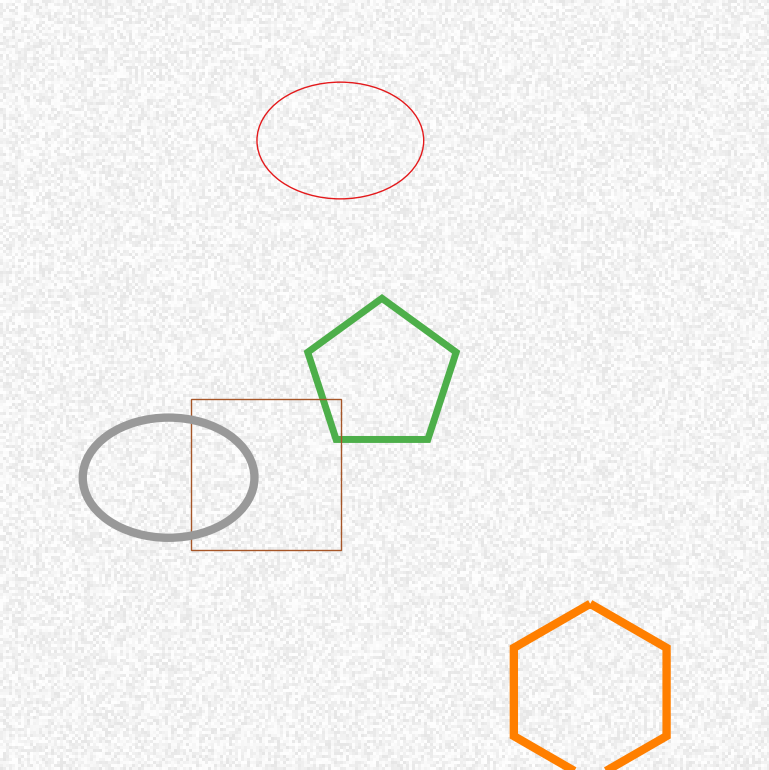[{"shape": "oval", "thickness": 0.5, "radius": 0.54, "center": [0.442, 0.818]}, {"shape": "pentagon", "thickness": 2.5, "radius": 0.51, "center": [0.496, 0.511]}, {"shape": "hexagon", "thickness": 3, "radius": 0.57, "center": [0.767, 0.101]}, {"shape": "square", "thickness": 0.5, "radius": 0.49, "center": [0.345, 0.384]}, {"shape": "oval", "thickness": 3, "radius": 0.56, "center": [0.219, 0.38]}]